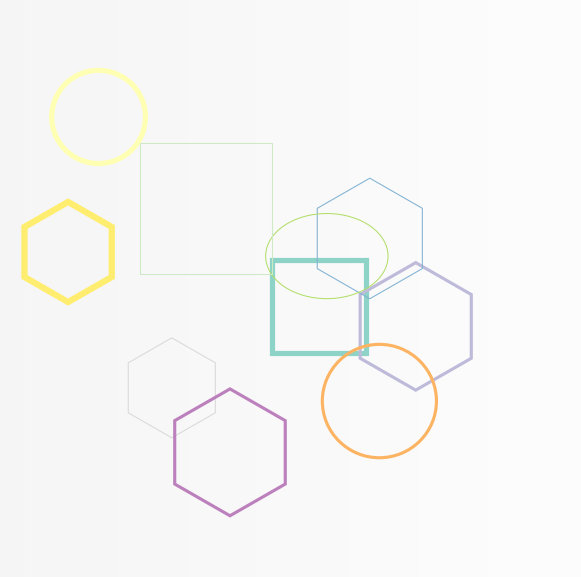[{"shape": "square", "thickness": 2.5, "radius": 0.4, "center": [0.549, 0.469]}, {"shape": "circle", "thickness": 2.5, "radius": 0.4, "center": [0.17, 0.797]}, {"shape": "hexagon", "thickness": 1.5, "radius": 0.55, "center": [0.715, 0.434]}, {"shape": "hexagon", "thickness": 0.5, "radius": 0.52, "center": [0.636, 0.586]}, {"shape": "circle", "thickness": 1.5, "radius": 0.49, "center": [0.653, 0.305]}, {"shape": "oval", "thickness": 0.5, "radius": 0.53, "center": [0.562, 0.556]}, {"shape": "hexagon", "thickness": 0.5, "radius": 0.43, "center": [0.296, 0.328]}, {"shape": "hexagon", "thickness": 1.5, "radius": 0.55, "center": [0.396, 0.216]}, {"shape": "square", "thickness": 0.5, "radius": 0.57, "center": [0.355, 0.638]}, {"shape": "hexagon", "thickness": 3, "radius": 0.43, "center": [0.117, 0.563]}]